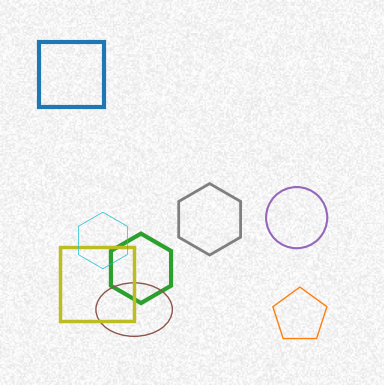[{"shape": "square", "thickness": 3, "radius": 0.42, "center": [0.187, 0.806]}, {"shape": "pentagon", "thickness": 1, "radius": 0.37, "center": [0.779, 0.18]}, {"shape": "hexagon", "thickness": 3, "radius": 0.45, "center": [0.366, 0.303]}, {"shape": "circle", "thickness": 1.5, "radius": 0.4, "center": [0.771, 0.435]}, {"shape": "oval", "thickness": 1, "radius": 0.5, "center": [0.348, 0.196]}, {"shape": "hexagon", "thickness": 2, "radius": 0.46, "center": [0.545, 0.43]}, {"shape": "square", "thickness": 2.5, "radius": 0.48, "center": [0.253, 0.263]}, {"shape": "hexagon", "thickness": 0.5, "radius": 0.37, "center": [0.267, 0.375]}]